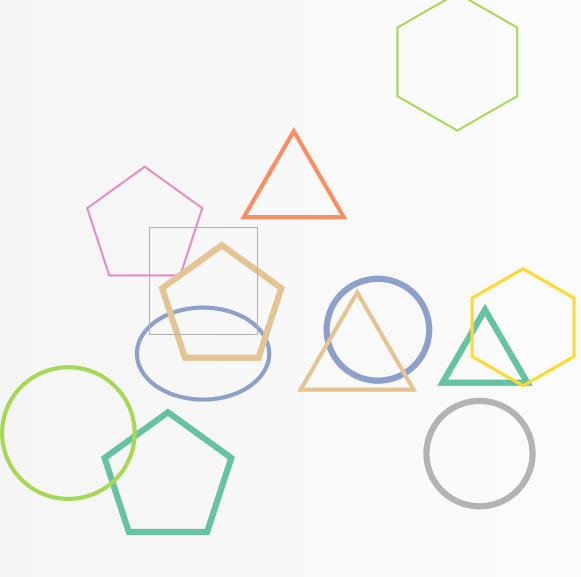[{"shape": "pentagon", "thickness": 3, "radius": 0.57, "center": [0.289, 0.171]}, {"shape": "triangle", "thickness": 3, "radius": 0.42, "center": [0.834, 0.379]}, {"shape": "triangle", "thickness": 2, "radius": 0.5, "center": [0.505, 0.673]}, {"shape": "oval", "thickness": 2, "radius": 0.57, "center": [0.349, 0.387]}, {"shape": "circle", "thickness": 3, "radius": 0.44, "center": [0.65, 0.428]}, {"shape": "pentagon", "thickness": 1, "radius": 0.52, "center": [0.249, 0.606]}, {"shape": "circle", "thickness": 2, "radius": 0.57, "center": [0.118, 0.249]}, {"shape": "hexagon", "thickness": 1, "radius": 0.59, "center": [0.787, 0.892]}, {"shape": "hexagon", "thickness": 1.5, "radius": 0.51, "center": [0.9, 0.432]}, {"shape": "pentagon", "thickness": 3, "radius": 0.54, "center": [0.382, 0.467]}, {"shape": "triangle", "thickness": 2, "radius": 0.56, "center": [0.614, 0.381]}, {"shape": "square", "thickness": 0.5, "radius": 0.46, "center": [0.349, 0.513]}, {"shape": "circle", "thickness": 3, "radius": 0.46, "center": [0.825, 0.214]}]